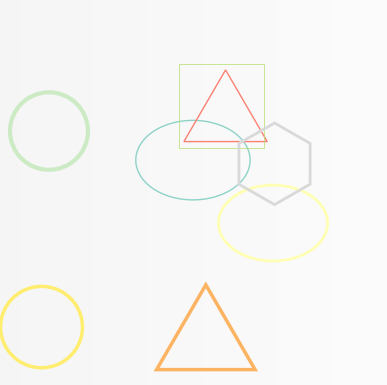[{"shape": "oval", "thickness": 1, "radius": 0.74, "center": [0.498, 0.584]}, {"shape": "oval", "thickness": 2, "radius": 0.7, "center": [0.705, 0.421]}, {"shape": "triangle", "thickness": 1, "radius": 0.62, "center": [0.582, 0.694]}, {"shape": "triangle", "thickness": 2.5, "radius": 0.73, "center": [0.531, 0.113]}, {"shape": "square", "thickness": 0.5, "radius": 0.55, "center": [0.573, 0.724]}, {"shape": "hexagon", "thickness": 2, "radius": 0.53, "center": [0.708, 0.575]}, {"shape": "circle", "thickness": 3, "radius": 0.5, "center": [0.126, 0.66]}, {"shape": "circle", "thickness": 2.5, "radius": 0.53, "center": [0.107, 0.15]}]